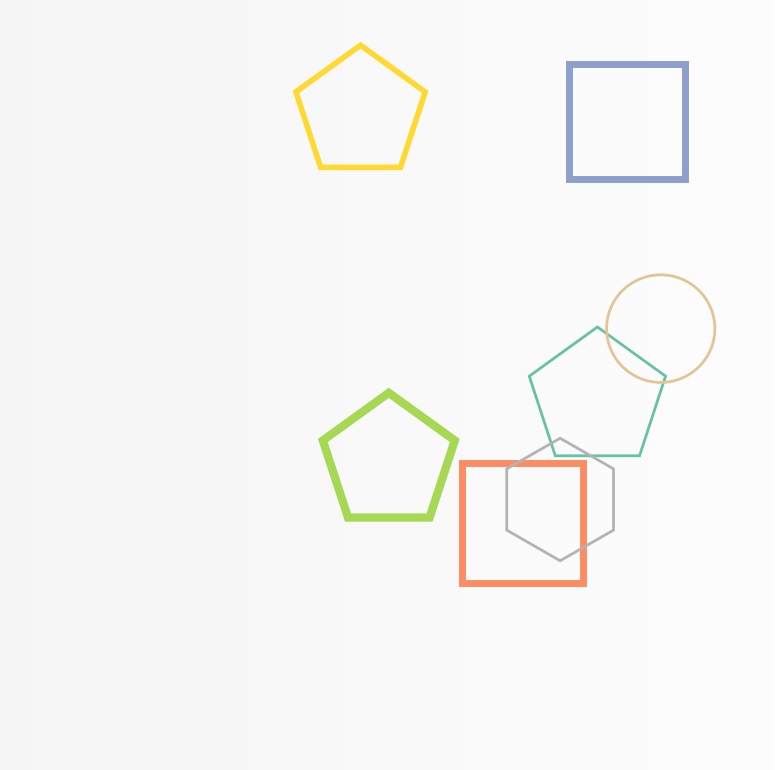[{"shape": "pentagon", "thickness": 1, "radius": 0.46, "center": [0.771, 0.483]}, {"shape": "square", "thickness": 2.5, "radius": 0.39, "center": [0.674, 0.321]}, {"shape": "square", "thickness": 2.5, "radius": 0.37, "center": [0.809, 0.842]}, {"shape": "pentagon", "thickness": 3, "radius": 0.45, "center": [0.502, 0.4]}, {"shape": "pentagon", "thickness": 2, "radius": 0.44, "center": [0.465, 0.854]}, {"shape": "circle", "thickness": 1, "radius": 0.35, "center": [0.853, 0.573]}, {"shape": "hexagon", "thickness": 1, "radius": 0.4, "center": [0.723, 0.351]}]